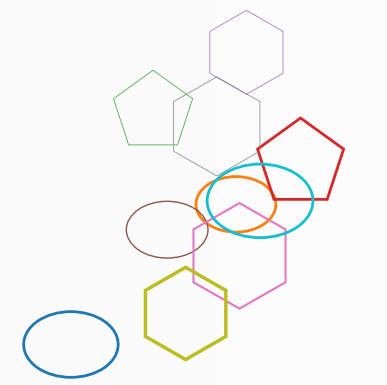[{"shape": "oval", "thickness": 2, "radius": 0.61, "center": [0.183, 0.105]}, {"shape": "oval", "thickness": 2, "radius": 0.52, "center": [0.609, 0.469]}, {"shape": "pentagon", "thickness": 0.5, "radius": 0.54, "center": [0.395, 0.71]}, {"shape": "pentagon", "thickness": 2, "radius": 0.58, "center": [0.776, 0.577]}, {"shape": "hexagon", "thickness": 0.5, "radius": 0.54, "center": [0.636, 0.864]}, {"shape": "oval", "thickness": 1, "radius": 0.53, "center": [0.431, 0.403]}, {"shape": "hexagon", "thickness": 1.5, "radius": 0.69, "center": [0.618, 0.335]}, {"shape": "hexagon", "thickness": 0.5, "radius": 0.64, "center": [0.559, 0.672]}, {"shape": "hexagon", "thickness": 2.5, "radius": 0.6, "center": [0.479, 0.186]}, {"shape": "oval", "thickness": 2, "radius": 0.68, "center": [0.671, 0.478]}]